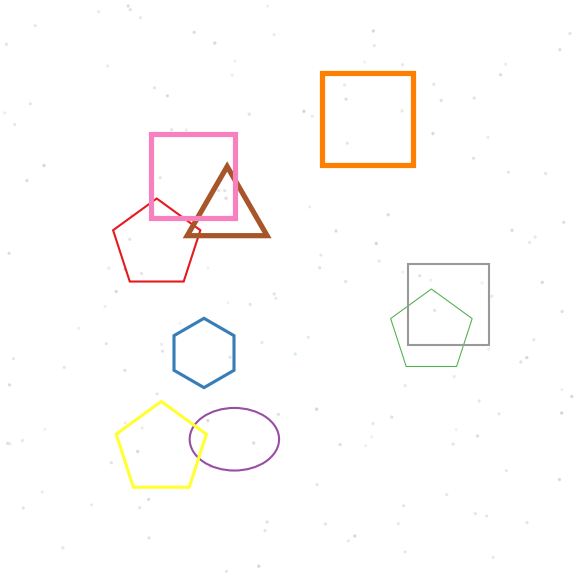[{"shape": "pentagon", "thickness": 1, "radius": 0.4, "center": [0.271, 0.576]}, {"shape": "hexagon", "thickness": 1.5, "radius": 0.3, "center": [0.353, 0.388]}, {"shape": "pentagon", "thickness": 0.5, "radius": 0.37, "center": [0.747, 0.425]}, {"shape": "oval", "thickness": 1, "radius": 0.39, "center": [0.406, 0.239]}, {"shape": "square", "thickness": 2.5, "radius": 0.39, "center": [0.636, 0.793]}, {"shape": "pentagon", "thickness": 1.5, "radius": 0.41, "center": [0.279, 0.222]}, {"shape": "triangle", "thickness": 2.5, "radius": 0.4, "center": [0.393, 0.631]}, {"shape": "square", "thickness": 2.5, "radius": 0.36, "center": [0.334, 0.695]}, {"shape": "square", "thickness": 1, "radius": 0.35, "center": [0.777, 0.472]}]